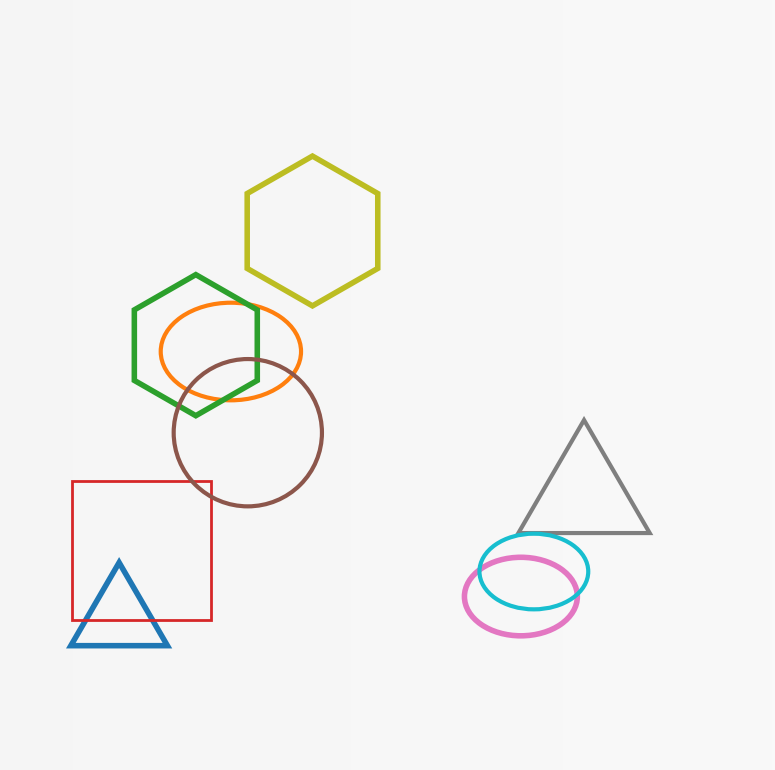[{"shape": "triangle", "thickness": 2, "radius": 0.36, "center": [0.154, 0.197]}, {"shape": "oval", "thickness": 1.5, "radius": 0.45, "center": [0.298, 0.543]}, {"shape": "hexagon", "thickness": 2, "radius": 0.46, "center": [0.253, 0.552]}, {"shape": "square", "thickness": 1, "radius": 0.45, "center": [0.182, 0.285]}, {"shape": "circle", "thickness": 1.5, "radius": 0.48, "center": [0.32, 0.438]}, {"shape": "oval", "thickness": 2, "radius": 0.36, "center": [0.672, 0.225]}, {"shape": "triangle", "thickness": 1.5, "radius": 0.49, "center": [0.754, 0.357]}, {"shape": "hexagon", "thickness": 2, "radius": 0.49, "center": [0.403, 0.7]}, {"shape": "oval", "thickness": 1.5, "radius": 0.35, "center": [0.689, 0.258]}]